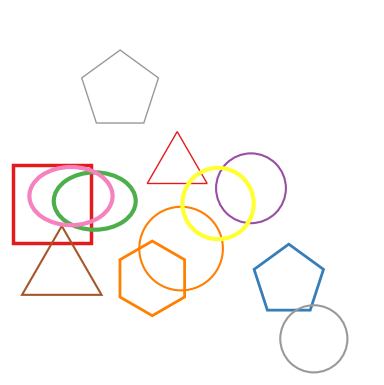[{"shape": "square", "thickness": 2.5, "radius": 0.51, "center": [0.135, 0.469]}, {"shape": "triangle", "thickness": 1, "radius": 0.45, "center": [0.46, 0.568]}, {"shape": "pentagon", "thickness": 2, "radius": 0.47, "center": [0.75, 0.271]}, {"shape": "oval", "thickness": 3, "radius": 0.53, "center": [0.246, 0.478]}, {"shape": "circle", "thickness": 1.5, "radius": 0.45, "center": [0.652, 0.511]}, {"shape": "circle", "thickness": 1.5, "radius": 0.54, "center": [0.47, 0.354]}, {"shape": "hexagon", "thickness": 2, "radius": 0.48, "center": [0.396, 0.277]}, {"shape": "circle", "thickness": 3, "radius": 0.46, "center": [0.566, 0.471]}, {"shape": "triangle", "thickness": 1.5, "radius": 0.6, "center": [0.16, 0.294]}, {"shape": "oval", "thickness": 3, "radius": 0.54, "center": [0.184, 0.491]}, {"shape": "circle", "thickness": 1.5, "radius": 0.44, "center": [0.815, 0.12]}, {"shape": "pentagon", "thickness": 1, "radius": 0.52, "center": [0.312, 0.765]}]